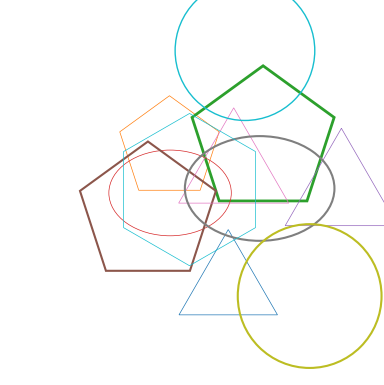[{"shape": "triangle", "thickness": 0.5, "radius": 0.74, "center": [0.593, 0.256]}, {"shape": "pentagon", "thickness": 0.5, "radius": 0.68, "center": [0.44, 0.616]}, {"shape": "pentagon", "thickness": 2, "radius": 0.97, "center": [0.683, 0.635]}, {"shape": "oval", "thickness": 0.5, "radius": 0.8, "center": [0.442, 0.499]}, {"shape": "triangle", "thickness": 0.5, "radius": 0.84, "center": [0.887, 0.498]}, {"shape": "pentagon", "thickness": 1.5, "radius": 0.93, "center": [0.384, 0.447]}, {"shape": "triangle", "thickness": 0.5, "radius": 0.83, "center": [0.607, 0.555]}, {"shape": "oval", "thickness": 1.5, "radius": 0.97, "center": [0.674, 0.51]}, {"shape": "circle", "thickness": 1.5, "radius": 0.93, "center": [0.804, 0.231]}, {"shape": "hexagon", "thickness": 0.5, "radius": 0.99, "center": [0.492, 0.508]}, {"shape": "circle", "thickness": 1, "radius": 0.91, "center": [0.636, 0.868]}]